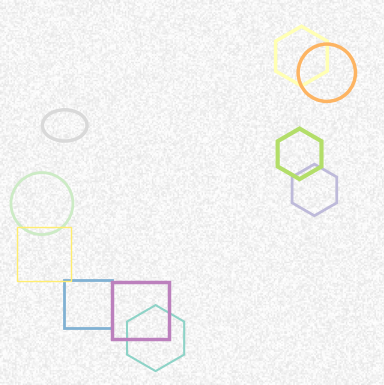[{"shape": "hexagon", "thickness": 1.5, "radius": 0.43, "center": [0.404, 0.122]}, {"shape": "hexagon", "thickness": 2.5, "radius": 0.39, "center": [0.783, 0.854]}, {"shape": "hexagon", "thickness": 2, "radius": 0.33, "center": [0.817, 0.507]}, {"shape": "square", "thickness": 2, "radius": 0.31, "center": [0.229, 0.21]}, {"shape": "circle", "thickness": 2.5, "radius": 0.37, "center": [0.849, 0.811]}, {"shape": "hexagon", "thickness": 3, "radius": 0.33, "center": [0.778, 0.6]}, {"shape": "oval", "thickness": 2.5, "radius": 0.29, "center": [0.168, 0.674]}, {"shape": "square", "thickness": 2.5, "radius": 0.37, "center": [0.365, 0.194]}, {"shape": "circle", "thickness": 2, "radius": 0.4, "center": [0.109, 0.471]}, {"shape": "square", "thickness": 1, "radius": 0.35, "center": [0.115, 0.341]}]